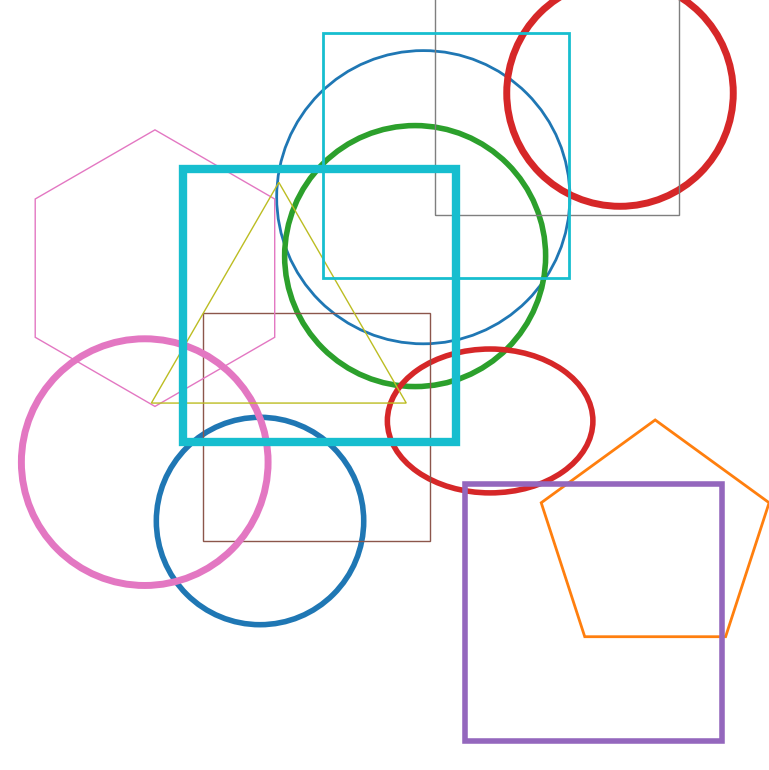[{"shape": "circle", "thickness": 2, "radius": 0.67, "center": [0.338, 0.323]}, {"shape": "circle", "thickness": 1, "radius": 0.95, "center": [0.55, 0.744]}, {"shape": "pentagon", "thickness": 1, "radius": 0.78, "center": [0.851, 0.299]}, {"shape": "circle", "thickness": 2, "radius": 0.85, "center": [0.539, 0.667]}, {"shape": "circle", "thickness": 2.5, "radius": 0.74, "center": [0.805, 0.879]}, {"shape": "oval", "thickness": 2, "radius": 0.67, "center": [0.637, 0.453]}, {"shape": "square", "thickness": 2, "radius": 0.83, "center": [0.771, 0.205]}, {"shape": "square", "thickness": 0.5, "radius": 0.74, "center": [0.411, 0.446]}, {"shape": "circle", "thickness": 2.5, "radius": 0.8, "center": [0.188, 0.4]}, {"shape": "hexagon", "thickness": 0.5, "radius": 0.9, "center": [0.201, 0.652]}, {"shape": "square", "thickness": 0.5, "radius": 0.79, "center": [0.724, 0.879]}, {"shape": "triangle", "thickness": 0.5, "radius": 0.96, "center": [0.362, 0.572]}, {"shape": "square", "thickness": 3, "radius": 0.89, "center": [0.415, 0.604]}, {"shape": "square", "thickness": 1, "radius": 0.8, "center": [0.579, 0.798]}]